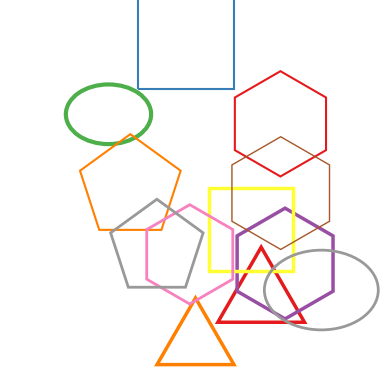[{"shape": "hexagon", "thickness": 1.5, "radius": 0.68, "center": [0.728, 0.678]}, {"shape": "triangle", "thickness": 2.5, "radius": 0.65, "center": [0.678, 0.228]}, {"shape": "square", "thickness": 1.5, "radius": 0.62, "center": [0.483, 0.892]}, {"shape": "oval", "thickness": 3, "radius": 0.55, "center": [0.282, 0.703]}, {"shape": "hexagon", "thickness": 2.5, "radius": 0.72, "center": [0.74, 0.315]}, {"shape": "triangle", "thickness": 2.5, "radius": 0.58, "center": [0.508, 0.111]}, {"shape": "pentagon", "thickness": 1.5, "radius": 0.69, "center": [0.339, 0.514]}, {"shape": "square", "thickness": 2.5, "radius": 0.54, "center": [0.651, 0.404]}, {"shape": "hexagon", "thickness": 1, "radius": 0.73, "center": [0.729, 0.498]}, {"shape": "hexagon", "thickness": 2, "radius": 0.64, "center": [0.493, 0.339]}, {"shape": "oval", "thickness": 2, "radius": 0.74, "center": [0.835, 0.247]}, {"shape": "pentagon", "thickness": 2, "radius": 0.63, "center": [0.407, 0.356]}]